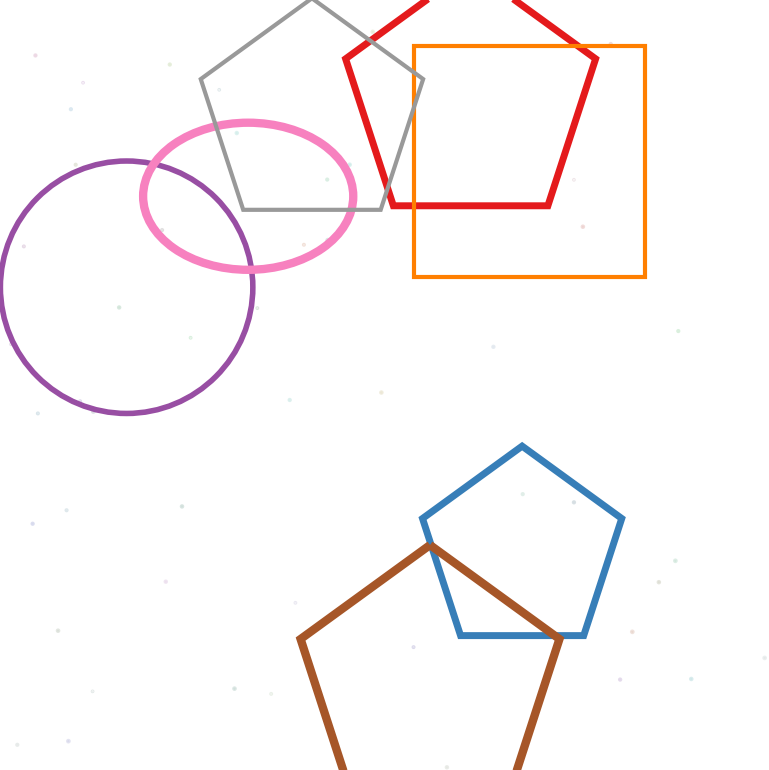[{"shape": "pentagon", "thickness": 2.5, "radius": 0.85, "center": [0.611, 0.871]}, {"shape": "pentagon", "thickness": 2.5, "radius": 0.68, "center": [0.678, 0.285]}, {"shape": "circle", "thickness": 2, "radius": 0.82, "center": [0.164, 0.627]}, {"shape": "square", "thickness": 1.5, "radius": 0.75, "center": [0.688, 0.79]}, {"shape": "pentagon", "thickness": 3, "radius": 0.88, "center": [0.558, 0.115]}, {"shape": "oval", "thickness": 3, "radius": 0.68, "center": [0.322, 0.745]}, {"shape": "pentagon", "thickness": 1.5, "radius": 0.76, "center": [0.405, 0.85]}]